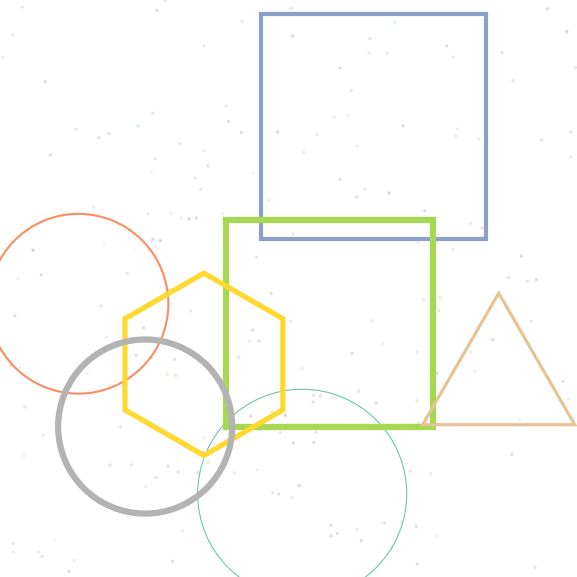[{"shape": "circle", "thickness": 0.5, "radius": 0.91, "center": [0.523, 0.144]}, {"shape": "circle", "thickness": 1, "radius": 0.78, "center": [0.136, 0.473]}, {"shape": "square", "thickness": 2, "radius": 0.97, "center": [0.647, 0.78]}, {"shape": "square", "thickness": 3, "radius": 0.89, "center": [0.571, 0.439]}, {"shape": "hexagon", "thickness": 2.5, "radius": 0.79, "center": [0.353, 0.368]}, {"shape": "triangle", "thickness": 1.5, "radius": 0.76, "center": [0.864, 0.34]}, {"shape": "circle", "thickness": 3, "radius": 0.75, "center": [0.251, 0.261]}]